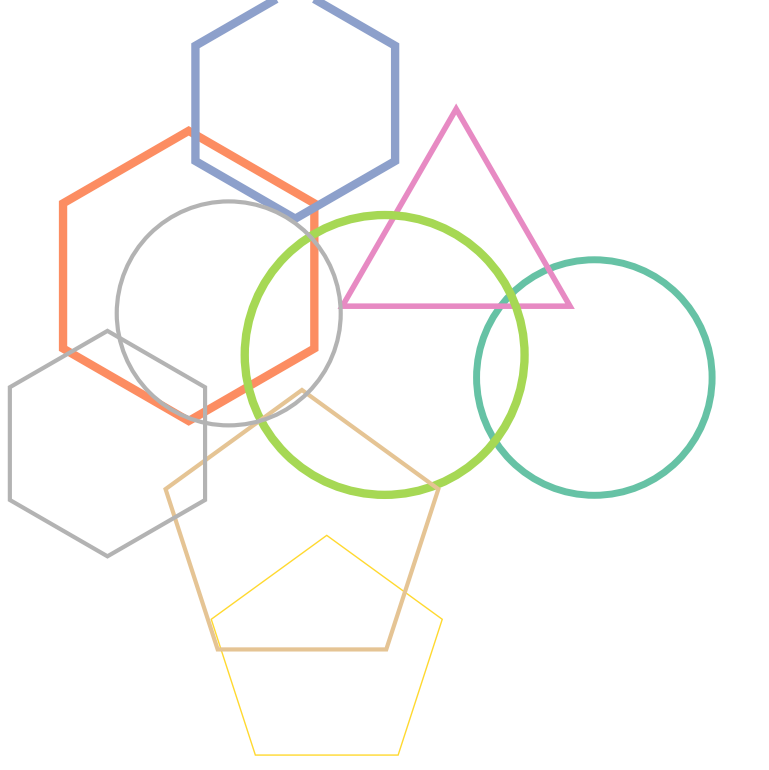[{"shape": "circle", "thickness": 2.5, "radius": 0.76, "center": [0.772, 0.51]}, {"shape": "hexagon", "thickness": 3, "radius": 0.94, "center": [0.245, 0.642]}, {"shape": "hexagon", "thickness": 3, "radius": 0.75, "center": [0.383, 0.866]}, {"shape": "triangle", "thickness": 2, "radius": 0.85, "center": [0.592, 0.688]}, {"shape": "circle", "thickness": 3, "radius": 0.91, "center": [0.5, 0.539]}, {"shape": "pentagon", "thickness": 0.5, "radius": 0.79, "center": [0.424, 0.147]}, {"shape": "pentagon", "thickness": 1.5, "radius": 0.93, "center": [0.392, 0.307]}, {"shape": "hexagon", "thickness": 1.5, "radius": 0.73, "center": [0.14, 0.424]}, {"shape": "circle", "thickness": 1.5, "radius": 0.73, "center": [0.297, 0.593]}]